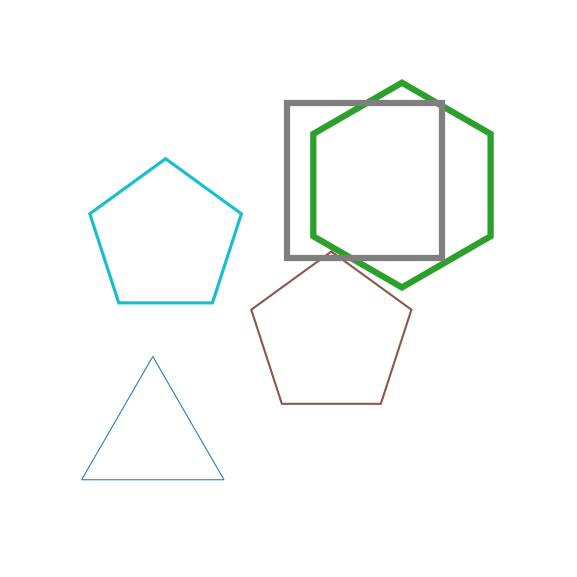[{"shape": "triangle", "thickness": 0.5, "radius": 0.71, "center": [0.265, 0.24]}, {"shape": "hexagon", "thickness": 3, "radius": 0.89, "center": [0.696, 0.679]}, {"shape": "pentagon", "thickness": 1, "radius": 0.73, "center": [0.574, 0.418]}, {"shape": "square", "thickness": 3, "radius": 0.67, "center": [0.631, 0.686]}, {"shape": "pentagon", "thickness": 1.5, "radius": 0.69, "center": [0.287, 0.586]}]